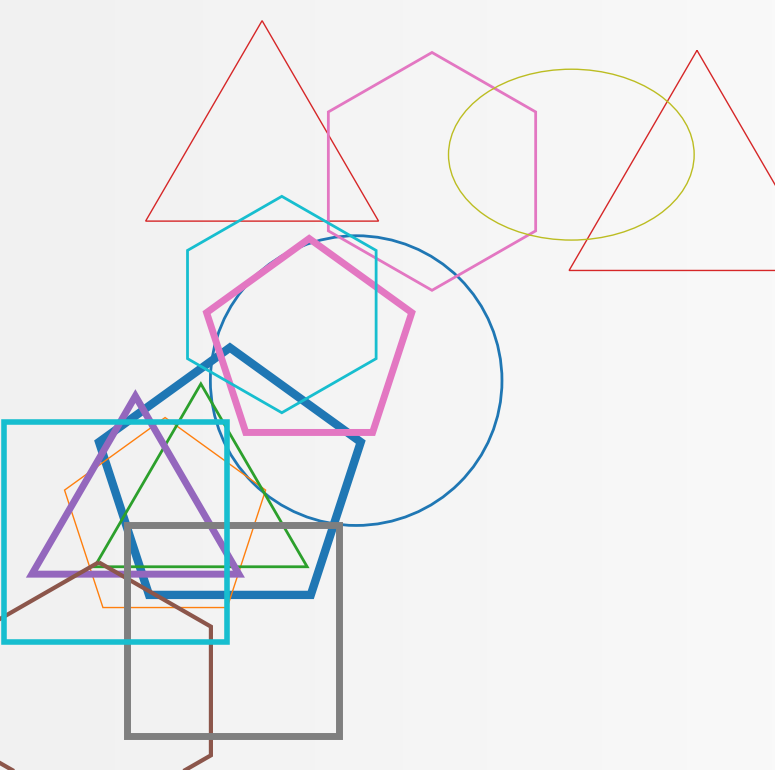[{"shape": "pentagon", "thickness": 3, "radius": 0.89, "center": [0.297, 0.371]}, {"shape": "circle", "thickness": 1, "radius": 0.94, "center": [0.46, 0.506]}, {"shape": "pentagon", "thickness": 0.5, "radius": 0.68, "center": [0.213, 0.321]}, {"shape": "triangle", "thickness": 1, "radius": 0.79, "center": [0.259, 0.343]}, {"shape": "triangle", "thickness": 0.5, "radius": 0.95, "center": [0.899, 0.744]}, {"shape": "triangle", "thickness": 0.5, "radius": 0.87, "center": [0.338, 0.8]}, {"shape": "triangle", "thickness": 2.5, "radius": 0.77, "center": [0.175, 0.331]}, {"shape": "hexagon", "thickness": 1.5, "radius": 0.84, "center": [0.127, 0.103]}, {"shape": "pentagon", "thickness": 2.5, "radius": 0.7, "center": [0.399, 0.551]}, {"shape": "hexagon", "thickness": 1, "radius": 0.77, "center": [0.557, 0.777]}, {"shape": "square", "thickness": 2.5, "radius": 0.68, "center": [0.301, 0.181]}, {"shape": "oval", "thickness": 0.5, "radius": 0.79, "center": [0.737, 0.799]}, {"shape": "hexagon", "thickness": 1, "radius": 0.7, "center": [0.364, 0.604]}, {"shape": "square", "thickness": 2, "radius": 0.72, "center": [0.149, 0.309]}]